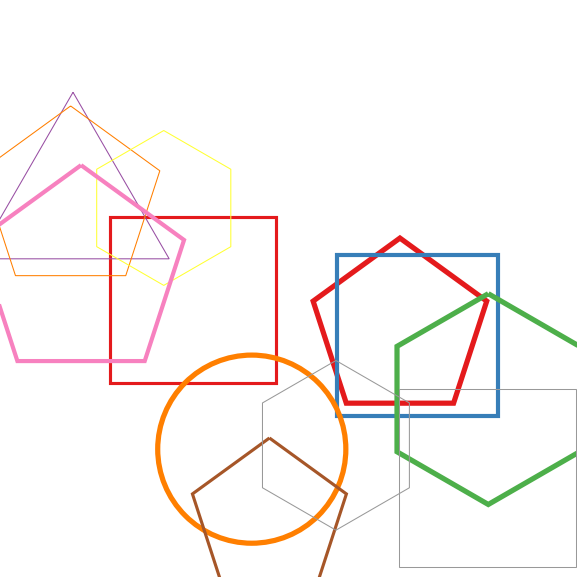[{"shape": "square", "thickness": 1.5, "radius": 0.72, "center": [0.334, 0.479]}, {"shape": "pentagon", "thickness": 2.5, "radius": 0.79, "center": [0.693, 0.429]}, {"shape": "square", "thickness": 2, "radius": 0.7, "center": [0.723, 0.418]}, {"shape": "hexagon", "thickness": 2.5, "radius": 0.91, "center": [0.846, 0.308]}, {"shape": "triangle", "thickness": 0.5, "radius": 0.96, "center": [0.126, 0.647]}, {"shape": "pentagon", "thickness": 0.5, "radius": 0.81, "center": [0.122, 0.653]}, {"shape": "circle", "thickness": 2.5, "radius": 0.81, "center": [0.436, 0.221]}, {"shape": "hexagon", "thickness": 0.5, "radius": 0.67, "center": [0.284, 0.639]}, {"shape": "pentagon", "thickness": 1.5, "radius": 0.7, "center": [0.467, 0.101]}, {"shape": "pentagon", "thickness": 2, "radius": 0.94, "center": [0.14, 0.526]}, {"shape": "square", "thickness": 0.5, "radius": 0.77, "center": [0.844, 0.172]}, {"shape": "hexagon", "thickness": 0.5, "radius": 0.73, "center": [0.582, 0.228]}]